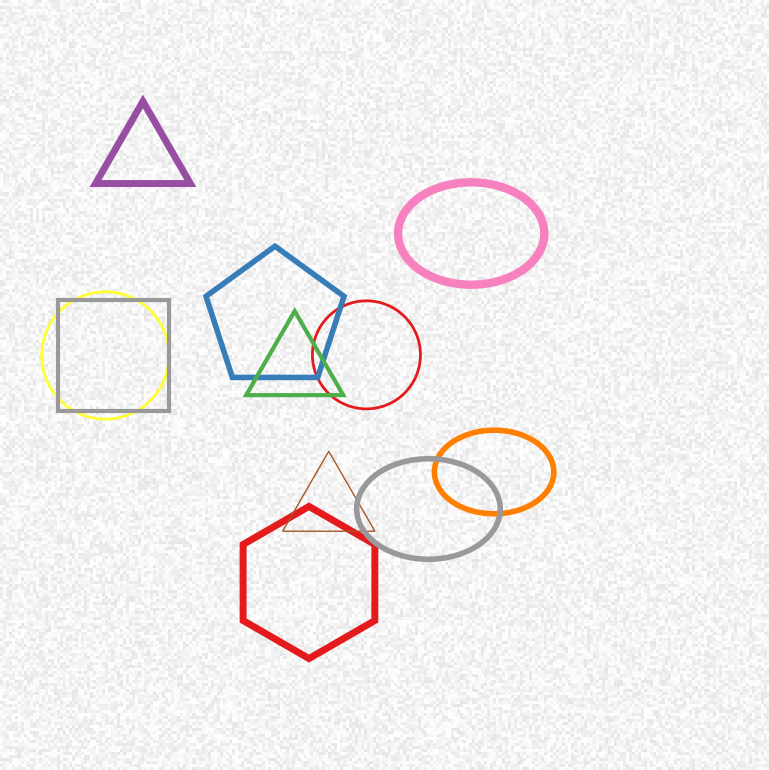[{"shape": "circle", "thickness": 1, "radius": 0.35, "center": [0.476, 0.539]}, {"shape": "hexagon", "thickness": 2.5, "radius": 0.49, "center": [0.401, 0.244]}, {"shape": "pentagon", "thickness": 2, "radius": 0.47, "center": [0.357, 0.586]}, {"shape": "triangle", "thickness": 1.5, "radius": 0.36, "center": [0.383, 0.523]}, {"shape": "triangle", "thickness": 2.5, "radius": 0.36, "center": [0.186, 0.797]}, {"shape": "oval", "thickness": 2, "radius": 0.39, "center": [0.642, 0.387]}, {"shape": "circle", "thickness": 1, "radius": 0.41, "center": [0.137, 0.538]}, {"shape": "triangle", "thickness": 0.5, "radius": 0.35, "center": [0.427, 0.345]}, {"shape": "oval", "thickness": 3, "radius": 0.47, "center": [0.612, 0.697]}, {"shape": "oval", "thickness": 2, "radius": 0.47, "center": [0.556, 0.339]}, {"shape": "square", "thickness": 1.5, "radius": 0.36, "center": [0.147, 0.538]}]